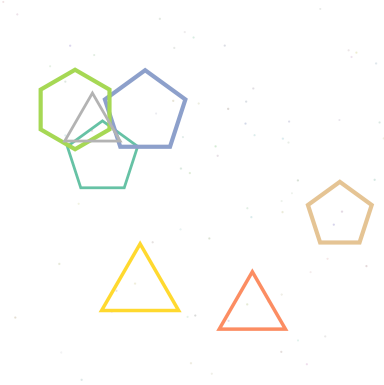[{"shape": "pentagon", "thickness": 2, "radius": 0.48, "center": [0.266, 0.59]}, {"shape": "triangle", "thickness": 2.5, "radius": 0.5, "center": [0.655, 0.195]}, {"shape": "pentagon", "thickness": 3, "radius": 0.55, "center": [0.377, 0.708]}, {"shape": "hexagon", "thickness": 3, "radius": 0.52, "center": [0.195, 0.716]}, {"shape": "triangle", "thickness": 2.5, "radius": 0.58, "center": [0.364, 0.251]}, {"shape": "pentagon", "thickness": 3, "radius": 0.44, "center": [0.883, 0.441]}, {"shape": "triangle", "thickness": 2, "radius": 0.42, "center": [0.24, 0.675]}]